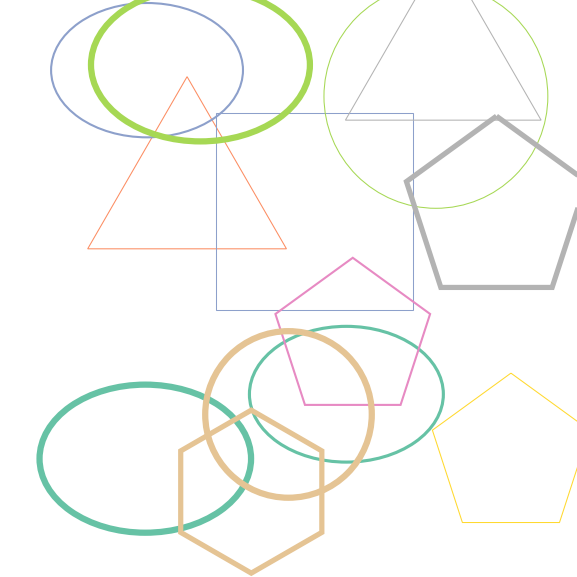[{"shape": "oval", "thickness": 1.5, "radius": 0.84, "center": [0.6, 0.316]}, {"shape": "oval", "thickness": 3, "radius": 0.92, "center": [0.252, 0.205]}, {"shape": "triangle", "thickness": 0.5, "radius": 0.99, "center": [0.324, 0.668]}, {"shape": "square", "thickness": 0.5, "radius": 0.86, "center": [0.545, 0.633]}, {"shape": "oval", "thickness": 1, "radius": 0.83, "center": [0.255, 0.878]}, {"shape": "pentagon", "thickness": 1, "radius": 0.7, "center": [0.611, 0.412]}, {"shape": "oval", "thickness": 3, "radius": 0.95, "center": [0.347, 0.887]}, {"shape": "circle", "thickness": 0.5, "radius": 0.97, "center": [0.755, 0.832]}, {"shape": "pentagon", "thickness": 0.5, "radius": 0.72, "center": [0.885, 0.21]}, {"shape": "circle", "thickness": 3, "radius": 0.72, "center": [0.5, 0.281]}, {"shape": "hexagon", "thickness": 2.5, "radius": 0.71, "center": [0.435, 0.148]}, {"shape": "pentagon", "thickness": 2.5, "radius": 0.82, "center": [0.86, 0.634]}, {"shape": "triangle", "thickness": 0.5, "radius": 0.98, "center": [0.768, 0.889]}]